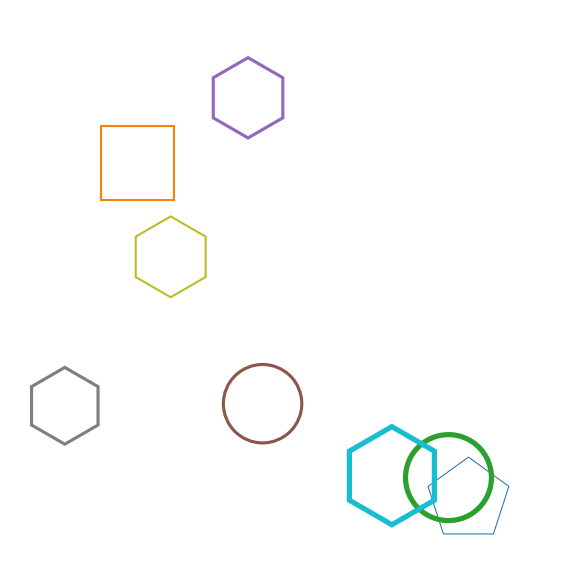[{"shape": "pentagon", "thickness": 0.5, "radius": 0.37, "center": [0.811, 0.134]}, {"shape": "square", "thickness": 1, "radius": 0.32, "center": [0.239, 0.717]}, {"shape": "circle", "thickness": 2.5, "radius": 0.37, "center": [0.777, 0.172]}, {"shape": "hexagon", "thickness": 1.5, "radius": 0.35, "center": [0.43, 0.83]}, {"shape": "circle", "thickness": 1.5, "radius": 0.34, "center": [0.455, 0.3]}, {"shape": "hexagon", "thickness": 1.5, "radius": 0.33, "center": [0.112, 0.296]}, {"shape": "hexagon", "thickness": 1, "radius": 0.35, "center": [0.296, 0.554]}, {"shape": "hexagon", "thickness": 2.5, "radius": 0.42, "center": [0.679, 0.175]}]